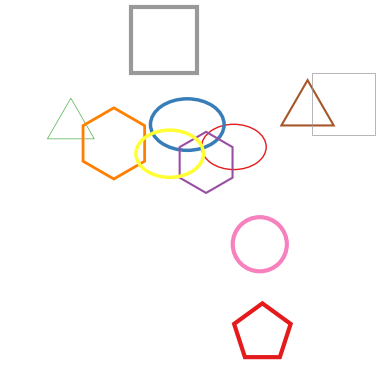[{"shape": "pentagon", "thickness": 3, "radius": 0.39, "center": [0.681, 0.135]}, {"shape": "oval", "thickness": 1, "radius": 0.42, "center": [0.607, 0.618]}, {"shape": "oval", "thickness": 2.5, "radius": 0.48, "center": [0.486, 0.676]}, {"shape": "triangle", "thickness": 0.5, "radius": 0.35, "center": [0.184, 0.675]}, {"shape": "hexagon", "thickness": 1.5, "radius": 0.4, "center": [0.535, 0.578]}, {"shape": "hexagon", "thickness": 2, "radius": 0.46, "center": [0.296, 0.627]}, {"shape": "oval", "thickness": 2.5, "radius": 0.44, "center": [0.441, 0.601]}, {"shape": "triangle", "thickness": 1.5, "radius": 0.39, "center": [0.799, 0.713]}, {"shape": "circle", "thickness": 3, "radius": 0.35, "center": [0.675, 0.366]}, {"shape": "square", "thickness": 3, "radius": 0.43, "center": [0.426, 0.896]}, {"shape": "square", "thickness": 0.5, "radius": 0.4, "center": [0.892, 0.73]}]